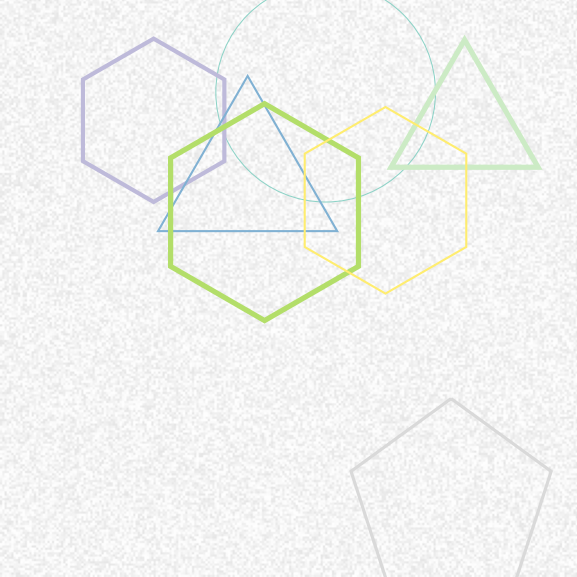[{"shape": "circle", "thickness": 0.5, "radius": 0.95, "center": [0.564, 0.839]}, {"shape": "hexagon", "thickness": 2, "radius": 0.71, "center": [0.266, 0.791]}, {"shape": "triangle", "thickness": 1, "radius": 0.9, "center": [0.429, 0.688]}, {"shape": "hexagon", "thickness": 2.5, "radius": 0.94, "center": [0.458, 0.632]}, {"shape": "pentagon", "thickness": 1.5, "radius": 0.91, "center": [0.781, 0.127]}, {"shape": "triangle", "thickness": 2.5, "radius": 0.74, "center": [0.804, 0.783]}, {"shape": "hexagon", "thickness": 1, "radius": 0.81, "center": [0.668, 0.652]}]